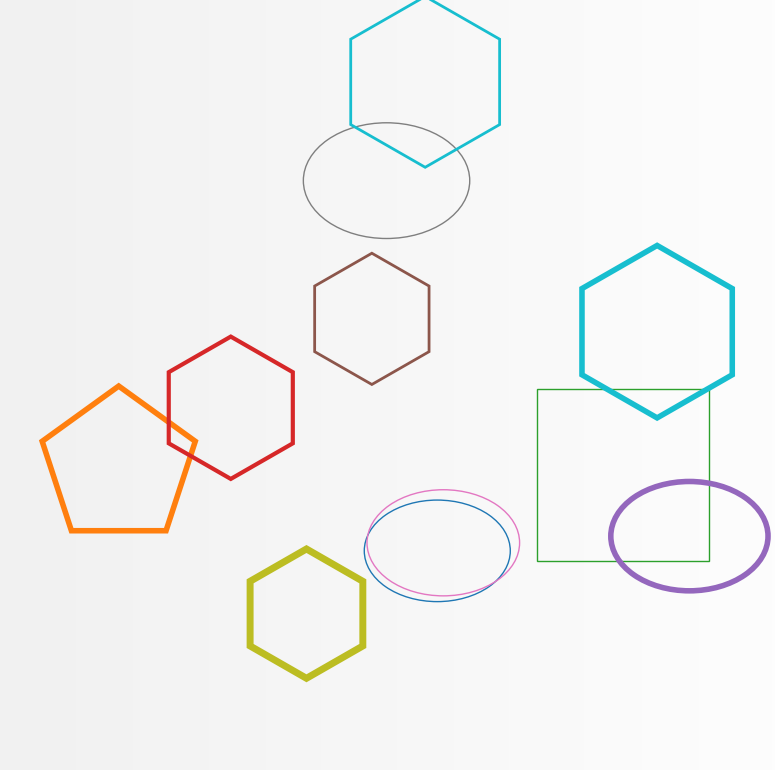[{"shape": "oval", "thickness": 0.5, "radius": 0.47, "center": [0.564, 0.285]}, {"shape": "pentagon", "thickness": 2, "radius": 0.52, "center": [0.153, 0.395]}, {"shape": "square", "thickness": 0.5, "radius": 0.56, "center": [0.804, 0.383]}, {"shape": "hexagon", "thickness": 1.5, "radius": 0.46, "center": [0.298, 0.47]}, {"shape": "oval", "thickness": 2, "radius": 0.51, "center": [0.89, 0.304]}, {"shape": "hexagon", "thickness": 1, "radius": 0.43, "center": [0.48, 0.586]}, {"shape": "oval", "thickness": 0.5, "radius": 0.49, "center": [0.572, 0.295]}, {"shape": "oval", "thickness": 0.5, "radius": 0.54, "center": [0.499, 0.765]}, {"shape": "hexagon", "thickness": 2.5, "radius": 0.42, "center": [0.395, 0.203]}, {"shape": "hexagon", "thickness": 2, "radius": 0.56, "center": [0.848, 0.569]}, {"shape": "hexagon", "thickness": 1, "radius": 0.55, "center": [0.549, 0.894]}]